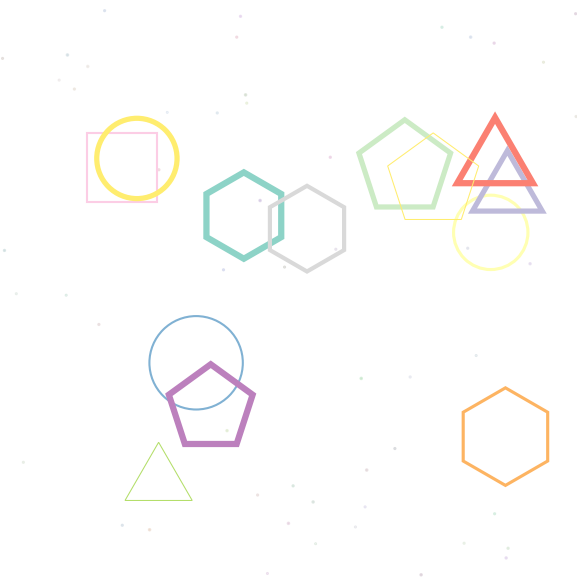[{"shape": "hexagon", "thickness": 3, "radius": 0.37, "center": [0.422, 0.626]}, {"shape": "circle", "thickness": 1.5, "radius": 0.32, "center": [0.85, 0.597]}, {"shape": "triangle", "thickness": 2.5, "radius": 0.35, "center": [0.879, 0.669]}, {"shape": "triangle", "thickness": 3, "radius": 0.38, "center": [0.857, 0.72]}, {"shape": "circle", "thickness": 1, "radius": 0.4, "center": [0.34, 0.371]}, {"shape": "hexagon", "thickness": 1.5, "radius": 0.42, "center": [0.875, 0.243]}, {"shape": "triangle", "thickness": 0.5, "radius": 0.34, "center": [0.275, 0.166]}, {"shape": "square", "thickness": 1, "radius": 0.3, "center": [0.212, 0.709]}, {"shape": "hexagon", "thickness": 2, "radius": 0.37, "center": [0.532, 0.603]}, {"shape": "pentagon", "thickness": 3, "radius": 0.38, "center": [0.365, 0.292]}, {"shape": "pentagon", "thickness": 2.5, "radius": 0.42, "center": [0.701, 0.708]}, {"shape": "circle", "thickness": 2.5, "radius": 0.35, "center": [0.237, 0.725]}, {"shape": "pentagon", "thickness": 0.5, "radius": 0.41, "center": [0.75, 0.686]}]